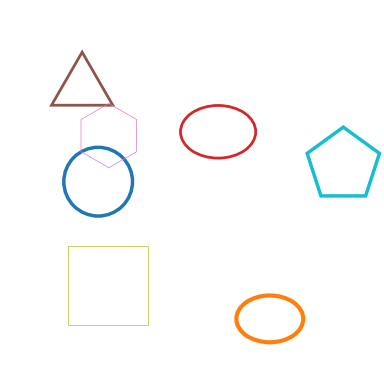[{"shape": "circle", "thickness": 2.5, "radius": 0.45, "center": [0.255, 0.528]}, {"shape": "oval", "thickness": 3, "radius": 0.43, "center": [0.701, 0.172]}, {"shape": "oval", "thickness": 2, "radius": 0.49, "center": [0.567, 0.658]}, {"shape": "triangle", "thickness": 2, "radius": 0.46, "center": [0.213, 0.773]}, {"shape": "hexagon", "thickness": 0.5, "radius": 0.42, "center": [0.283, 0.648]}, {"shape": "square", "thickness": 0.5, "radius": 0.52, "center": [0.28, 0.259]}, {"shape": "pentagon", "thickness": 2.5, "radius": 0.49, "center": [0.892, 0.571]}]